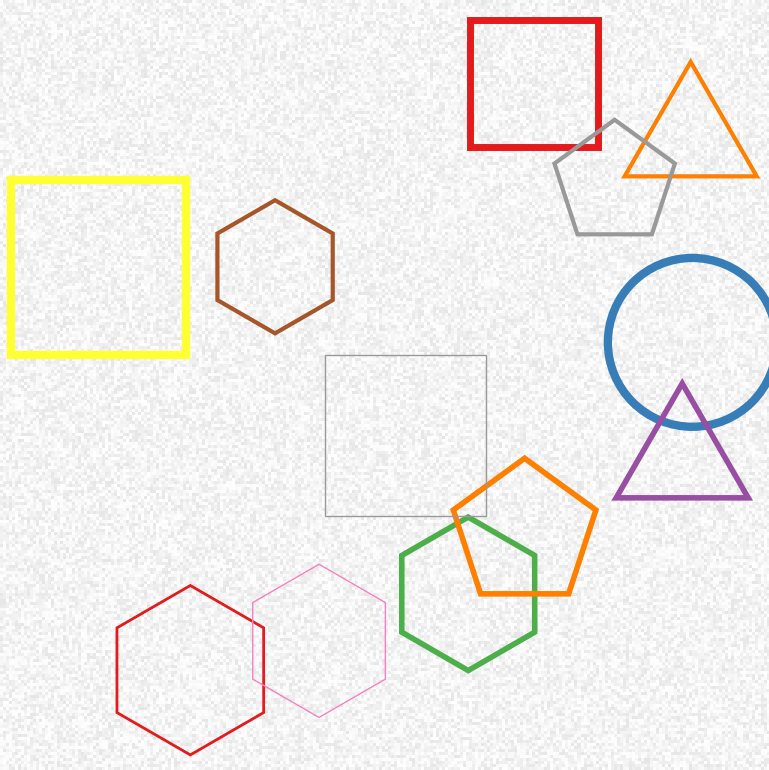[{"shape": "hexagon", "thickness": 1, "radius": 0.55, "center": [0.247, 0.13]}, {"shape": "square", "thickness": 2.5, "radius": 0.41, "center": [0.693, 0.892]}, {"shape": "circle", "thickness": 3, "radius": 0.55, "center": [0.899, 0.555]}, {"shape": "hexagon", "thickness": 2, "radius": 0.5, "center": [0.608, 0.229]}, {"shape": "triangle", "thickness": 2, "radius": 0.5, "center": [0.886, 0.403]}, {"shape": "pentagon", "thickness": 2, "radius": 0.49, "center": [0.681, 0.308]}, {"shape": "triangle", "thickness": 1.5, "radius": 0.5, "center": [0.897, 0.821]}, {"shape": "square", "thickness": 3, "radius": 0.57, "center": [0.128, 0.653]}, {"shape": "hexagon", "thickness": 1.5, "radius": 0.43, "center": [0.357, 0.654]}, {"shape": "hexagon", "thickness": 0.5, "radius": 0.5, "center": [0.414, 0.168]}, {"shape": "square", "thickness": 0.5, "radius": 0.52, "center": [0.527, 0.435]}, {"shape": "pentagon", "thickness": 1.5, "radius": 0.41, "center": [0.798, 0.762]}]